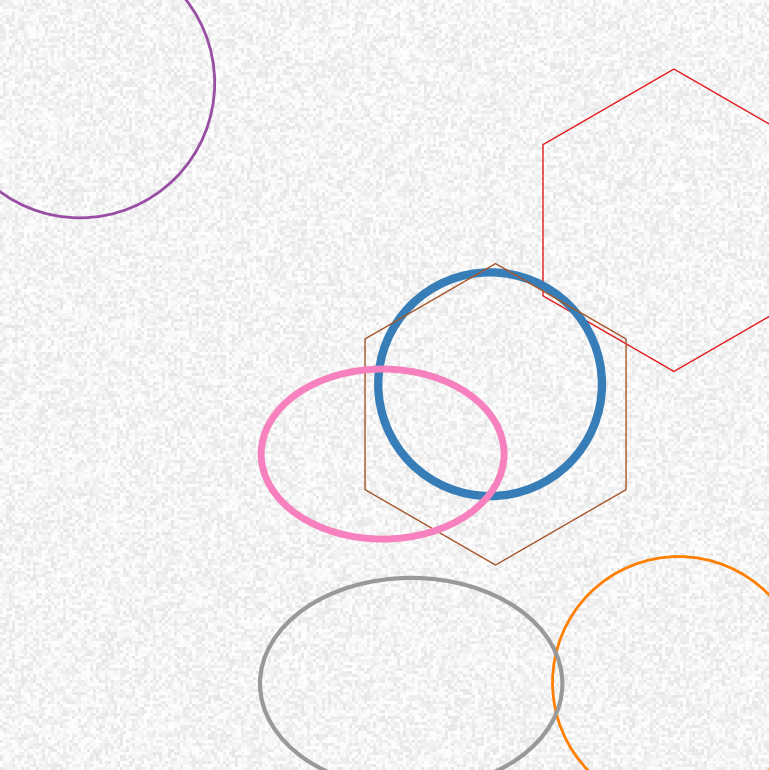[{"shape": "hexagon", "thickness": 0.5, "radius": 0.98, "center": [0.875, 0.714]}, {"shape": "circle", "thickness": 3, "radius": 0.73, "center": [0.636, 0.501]}, {"shape": "circle", "thickness": 1, "radius": 0.88, "center": [0.104, 0.892]}, {"shape": "circle", "thickness": 1, "radius": 0.82, "center": [0.881, 0.113]}, {"shape": "hexagon", "thickness": 0.5, "radius": 0.98, "center": [0.644, 0.462]}, {"shape": "oval", "thickness": 2.5, "radius": 0.79, "center": [0.497, 0.41]}, {"shape": "oval", "thickness": 1.5, "radius": 0.98, "center": [0.534, 0.112]}]